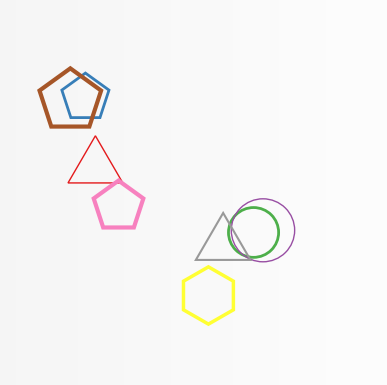[{"shape": "triangle", "thickness": 1, "radius": 0.41, "center": [0.246, 0.566]}, {"shape": "pentagon", "thickness": 2, "radius": 0.32, "center": [0.22, 0.746]}, {"shape": "circle", "thickness": 2, "radius": 0.32, "center": [0.654, 0.396]}, {"shape": "circle", "thickness": 1, "radius": 0.41, "center": [0.679, 0.402]}, {"shape": "hexagon", "thickness": 2.5, "radius": 0.37, "center": [0.538, 0.232]}, {"shape": "pentagon", "thickness": 3, "radius": 0.42, "center": [0.181, 0.739]}, {"shape": "pentagon", "thickness": 3, "radius": 0.34, "center": [0.306, 0.464]}, {"shape": "triangle", "thickness": 1.5, "radius": 0.41, "center": [0.576, 0.366]}]